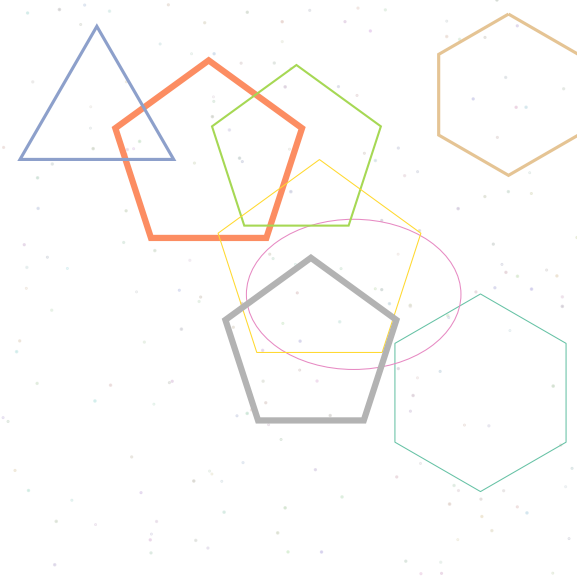[{"shape": "hexagon", "thickness": 0.5, "radius": 0.86, "center": [0.832, 0.319]}, {"shape": "pentagon", "thickness": 3, "radius": 0.85, "center": [0.361, 0.725]}, {"shape": "triangle", "thickness": 1.5, "radius": 0.77, "center": [0.168, 0.8]}, {"shape": "oval", "thickness": 0.5, "radius": 0.93, "center": [0.612, 0.489]}, {"shape": "pentagon", "thickness": 1, "radius": 0.77, "center": [0.513, 0.733]}, {"shape": "pentagon", "thickness": 0.5, "radius": 0.92, "center": [0.553, 0.538]}, {"shape": "hexagon", "thickness": 1.5, "radius": 0.7, "center": [0.881, 0.835]}, {"shape": "pentagon", "thickness": 3, "radius": 0.78, "center": [0.538, 0.397]}]